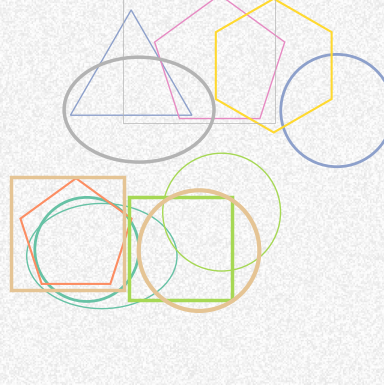[{"shape": "oval", "thickness": 1, "radius": 0.98, "center": [0.265, 0.335]}, {"shape": "circle", "thickness": 2, "radius": 0.68, "center": [0.226, 0.352]}, {"shape": "pentagon", "thickness": 1.5, "radius": 0.76, "center": [0.197, 0.385]}, {"shape": "triangle", "thickness": 1, "radius": 0.91, "center": [0.341, 0.792]}, {"shape": "circle", "thickness": 2, "radius": 0.73, "center": [0.875, 0.713]}, {"shape": "pentagon", "thickness": 1, "radius": 0.89, "center": [0.571, 0.836]}, {"shape": "circle", "thickness": 1, "radius": 0.76, "center": [0.576, 0.449]}, {"shape": "square", "thickness": 2.5, "radius": 0.67, "center": [0.469, 0.354]}, {"shape": "hexagon", "thickness": 1.5, "radius": 0.87, "center": [0.711, 0.83]}, {"shape": "circle", "thickness": 3, "radius": 0.78, "center": [0.517, 0.349]}, {"shape": "square", "thickness": 2.5, "radius": 0.74, "center": [0.175, 0.394]}, {"shape": "oval", "thickness": 2.5, "radius": 0.97, "center": [0.361, 0.715]}, {"shape": "square", "thickness": 0.5, "radius": 0.98, "center": [0.516, 0.877]}]